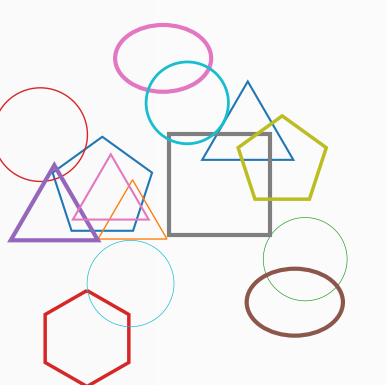[{"shape": "pentagon", "thickness": 1.5, "radius": 0.67, "center": [0.264, 0.51]}, {"shape": "triangle", "thickness": 1.5, "radius": 0.68, "center": [0.639, 0.653]}, {"shape": "triangle", "thickness": 1, "radius": 0.51, "center": [0.342, 0.43]}, {"shape": "circle", "thickness": 0.5, "radius": 0.54, "center": [0.788, 0.327]}, {"shape": "circle", "thickness": 1, "radius": 0.61, "center": [0.104, 0.65]}, {"shape": "hexagon", "thickness": 2.5, "radius": 0.62, "center": [0.225, 0.121]}, {"shape": "triangle", "thickness": 3, "radius": 0.65, "center": [0.14, 0.441]}, {"shape": "oval", "thickness": 3, "radius": 0.62, "center": [0.761, 0.215]}, {"shape": "oval", "thickness": 3, "radius": 0.62, "center": [0.421, 0.848]}, {"shape": "triangle", "thickness": 1.5, "radius": 0.56, "center": [0.286, 0.486]}, {"shape": "square", "thickness": 3, "radius": 0.65, "center": [0.567, 0.521]}, {"shape": "pentagon", "thickness": 2.5, "radius": 0.6, "center": [0.728, 0.579]}, {"shape": "circle", "thickness": 2, "radius": 0.53, "center": [0.483, 0.733]}, {"shape": "circle", "thickness": 0.5, "radius": 0.56, "center": [0.337, 0.264]}]